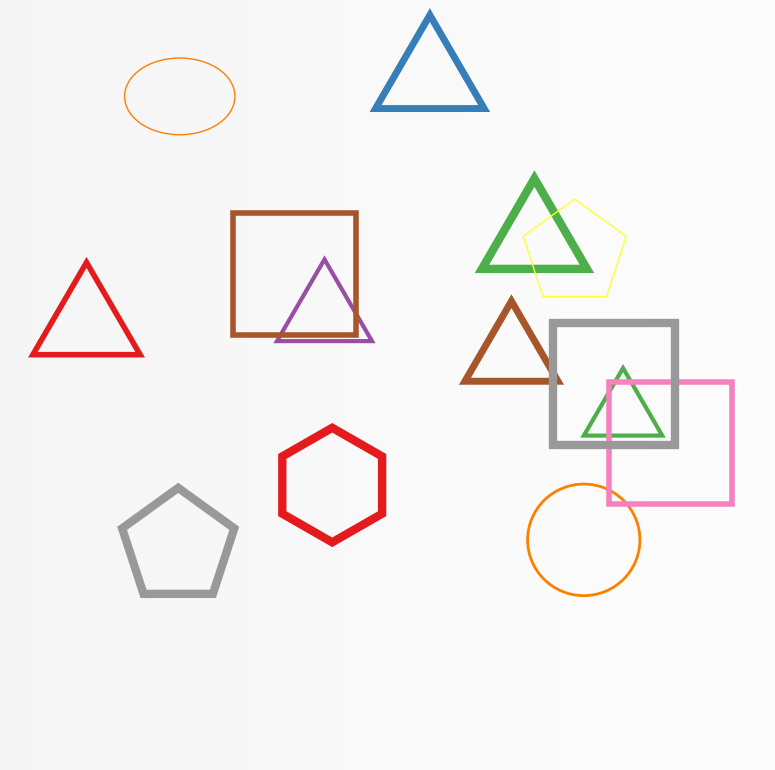[{"shape": "hexagon", "thickness": 3, "radius": 0.37, "center": [0.429, 0.37]}, {"shape": "triangle", "thickness": 2, "radius": 0.4, "center": [0.112, 0.579]}, {"shape": "triangle", "thickness": 2.5, "radius": 0.4, "center": [0.555, 0.899]}, {"shape": "triangle", "thickness": 3, "radius": 0.39, "center": [0.69, 0.69]}, {"shape": "triangle", "thickness": 1.5, "radius": 0.29, "center": [0.804, 0.464]}, {"shape": "triangle", "thickness": 1.5, "radius": 0.35, "center": [0.419, 0.592]}, {"shape": "circle", "thickness": 1, "radius": 0.36, "center": [0.753, 0.299]}, {"shape": "oval", "thickness": 0.5, "radius": 0.36, "center": [0.232, 0.875]}, {"shape": "pentagon", "thickness": 0.5, "radius": 0.35, "center": [0.742, 0.672]}, {"shape": "square", "thickness": 2, "radius": 0.4, "center": [0.38, 0.644]}, {"shape": "triangle", "thickness": 2.5, "radius": 0.35, "center": [0.66, 0.54]}, {"shape": "square", "thickness": 2, "radius": 0.4, "center": [0.865, 0.425]}, {"shape": "pentagon", "thickness": 3, "radius": 0.38, "center": [0.23, 0.29]}, {"shape": "square", "thickness": 3, "radius": 0.4, "center": [0.792, 0.501]}]